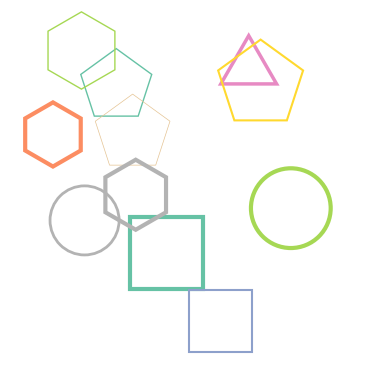[{"shape": "square", "thickness": 3, "radius": 0.47, "center": [0.432, 0.343]}, {"shape": "pentagon", "thickness": 1, "radius": 0.48, "center": [0.302, 0.777]}, {"shape": "hexagon", "thickness": 3, "radius": 0.42, "center": [0.138, 0.651]}, {"shape": "square", "thickness": 1.5, "radius": 0.41, "center": [0.573, 0.166]}, {"shape": "triangle", "thickness": 2.5, "radius": 0.42, "center": [0.646, 0.824]}, {"shape": "circle", "thickness": 3, "radius": 0.52, "center": [0.755, 0.459]}, {"shape": "hexagon", "thickness": 1, "radius": 0.5, "center": [0.212, 0.869]}, {"shape": "pentagon", "thickness": 1.5, "radius": 0.58, "center": [0.677, 0.781]}, {"shape": "pentagon", "thickness": 0.5, "radius": 0.51, "center": [0.344, 0.654]}, {"shape": "hexagon", "thickness": 3, "radius": 0.45, "center": [0.352, 0.494]}, {"shape": "circle", "thickness": 2, "radius": 0.45, "center": [0.22, 0.428]}]